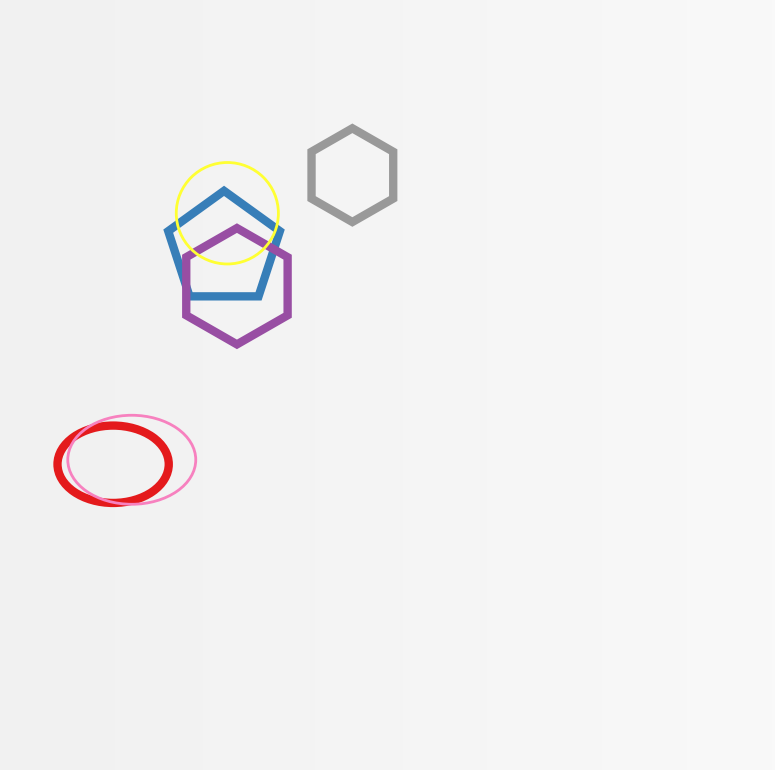[{"shape": "oval", "thickness": 3, "radius": 0.36, "center": [0.146, 0.397]}, {"shape": "pentagon", "thickness": 3, "radius": 0.38, "center": [0.289, 0.676]}, {"shape": "hexagon", "thickness": 3, "radius": 0.38, "center": [0.306, 0.628]}, {"shape": "circle", "thickness": 1, "radius": 0.33, "center": [0.293, 0.723]}, {"shape": "oval", "thickness": 1, "radius": 0.41, "center": [0.17, 0.403]}, {"shape": "hexagon", "thickness": 3, "radius": 0.3, "center": [0.455, 0.773]}]